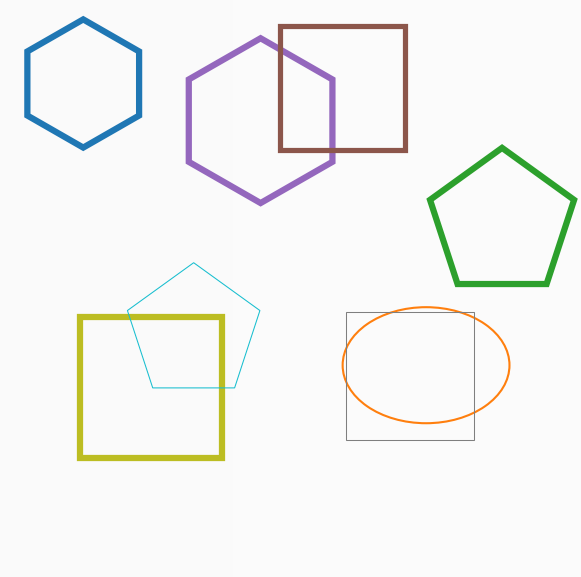[{"shape": "hexagon", "thickness": 3, "radius": 0.55, "center": [0.143, 0.855]}, {"shape": "oval", "thickness": 1, "radius": 0.72, "center": [0.733, 0.367]}, {"shape": "pentagon", "thickness": 3, "radius": 0.65, "center": [0.864, 0.613]}, {"shape": "hexagon", "thickness": 3, "radius": 0.71, "center": [0.448, 0.79]}, {"shape": "square", "thickness": 2.5, "radius": 0.54, "center": [0.589, 0.847]}, {"shape": "square", "thickness": 0.5, "radius": 0.55, "center": [0.706, 0.348]}, {"shape": "square", "thickness": 3, "radius": 0.61, "center": [0.26, 0.327]}, {"shape": "pentagon", "thickness": 0.5, "radius": 0.6, "center": [0.333, 0.424]}]